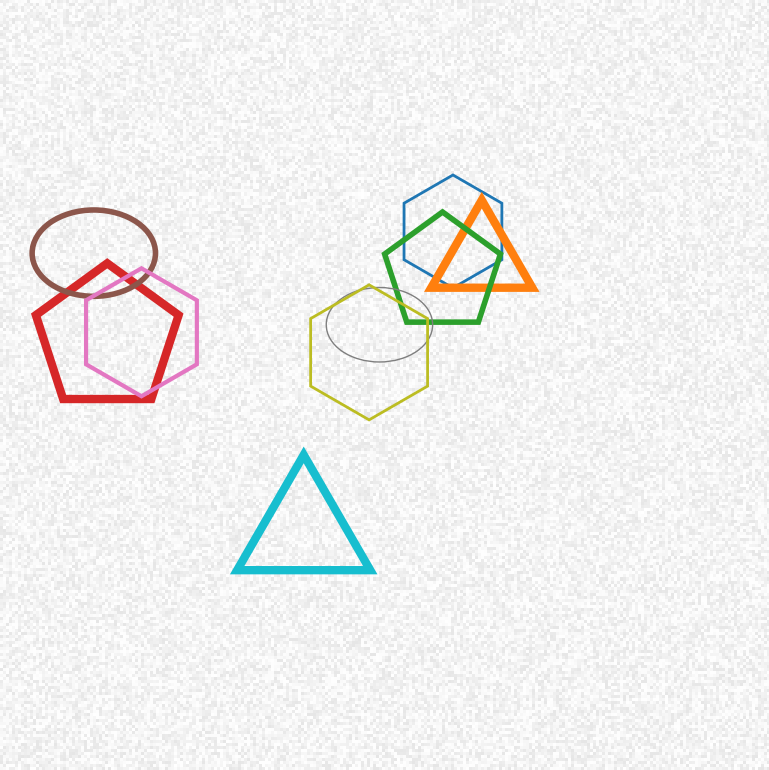[{"shape": "hexagon", "thickness": 1, "radius": 0.37, "center": [0.588, 0.699]}, {"shape": "triangle", "thickness": 3, "radius": 0.38, "center": [0.626, 0.664]}, {"shape": "pentagon", "thickness": 2, "radius": 0.4, "center": [0.575, 0.646]}, {"shape": "pentagon", "thickness": 3, "radius": 0.49, "center": [0.139, 0.561]}, {"shape": "oval", "thickness": 2, "radius": 0.4, "center": [0.122, 0.671]}, {"shape": "hexagon", "thickness": 1.5, "radius": 0.42, "center": [0.184, 0.568]}, {"shape": "oval", "thickness": 0.5, "radius": 0.35, "center": [0.493, 0.578]}, {"shape": "hexagon", "thickness": 1, "radius": 0.44, "center": [0.479, 0.542]}, {"shape": "triangle", "thickness": 3, "radius": 0.5, "center": [0.394, 0.309]}]